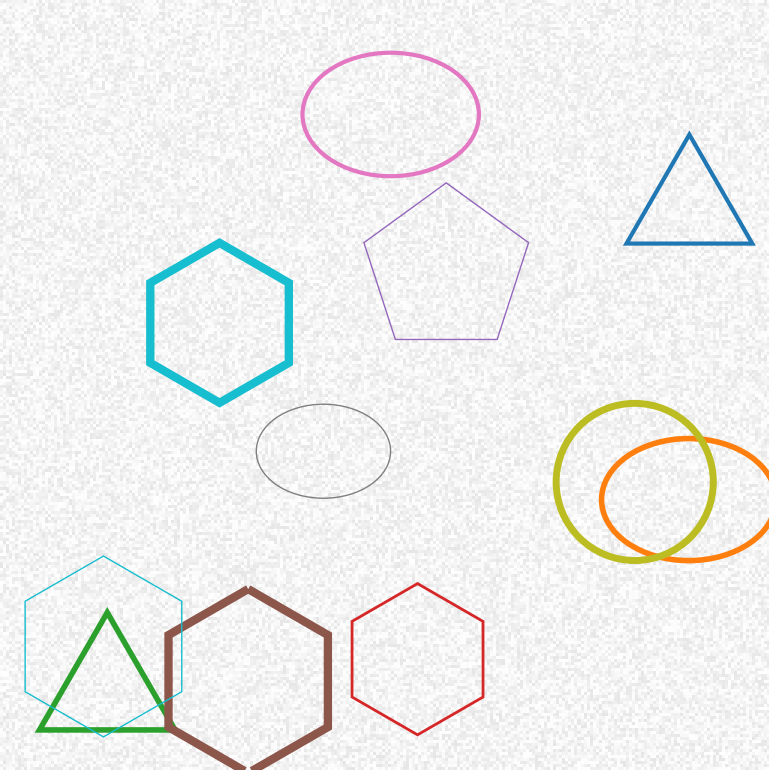[{"shape": "triangle", "thickness": 1.5, "radius": 0.47, "center": [0.895, 0.731]}, {"shape": "oval", "thickness": 2, "radius": 0.57, "center": [0.894, 0.351]}, {"shape": "triangle", "thickness": 2, "radius": 0.51, "center": [0.139, 0.103]}, {"shape": "hexagon", "thickness": 1, "radius": 0.49, "center": [0.542, 0.144]}, {"shape": "pentagon", "thickness": 0.5, "radius": 0.56, "center": [0.58, 0.65]}, {"shape": "hexagon", "thickness": 3, "radius": 0.6, "center": [0.322, 0.115]}, {"shape": "oval", "thickness": 1.5, "radius": 0.57, "center": [0.507, 0.851]}, {"shape": "oval", "thickness": 0.5, "radius": 0.44, "center": [0.42, 0.414]}, {"shape": "circle", "thickness": 2.5, "radius": 0.51, "center": [0.824, 0.374]}, {"shape": "hexagon", "thickness": 3, "radius": 0.52, "center": [0.285, 0.581]}, {"shape": "hexagon", "thickness": 0.5, "radius": 0.59, "center": [0.134, 0.16]}]